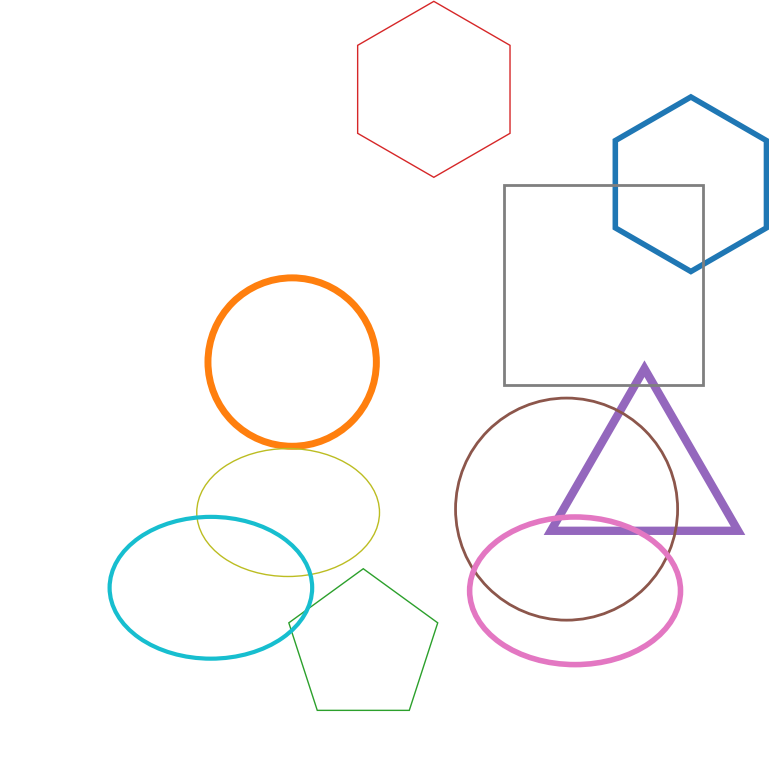[{"shape": "hexagon", "thickness": 2, "radius": 0.57, "center": [0.897, 0.761]}, {"shape": "circle", "thickness": 2.5, "radius": 0.55, "center": [0.379, 0.53]}, {"shape": "pentagon", "thickness": 0.5, "radius": 0.51, "center": [0.472, 0.16]}, {"shape": "hexagon", "thickness": 0.5, "radius": 0.57, "center": [0.563, 0.884]}, {"shape": "triangle", "thickness": 3, "radius": 0.7, "center": [0.837, 0.381]}, {"shape": "circle", "thickness": 1, "radius": 0.72, "center": [0.736, 0.339]}, {"shape": "oval", "thickness": 2, "radius": 0.68, "center": [0.747, 0.233]}, {"shape": "square", "thickness": 1, "radius": 0.65, "center": [0.784, 0.63]}, {"shape": "oval", "thickness": 0.5, "radius": 0.59, "center": [0.374, 0.334]}, {"shape": "oval", "thickness": 1.5, "radius": 0.66, "center": [0.274, 0.237]}]